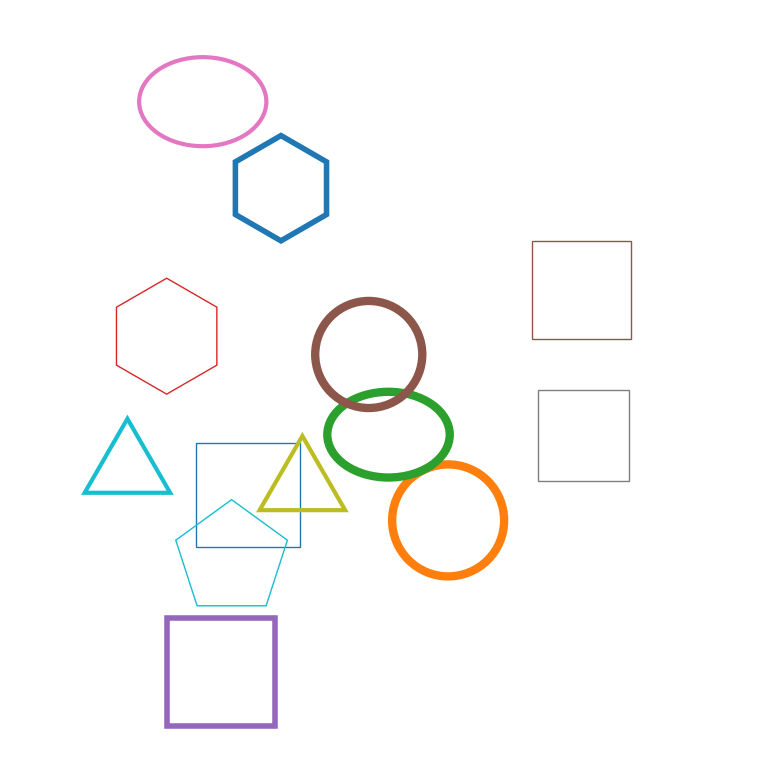[{"shape": "hexagon", "thickness": 2, "radius": 0.34, "center": [0.365, 0.756]}, {"shape": "square", "thickness": 0.5, "radius": 0.34, "center": [0.322, 0.357]}, {"shape": "circle", "thickness": 3, "radius": 0.36, "center": [0.582, 0.324]}, {"shape": "oval", "thickness": 3, "radius": 0.4, "center": [0.505, 0.436]}, {"shape": "hexagon", "thickness": 0.5, "radius": 0.38, "center": [0.216, 0.563]}, {"shape": "square", "thickness": 2, "radius": 0.35, "center": [0.287, 0.128]}, {"shape": "square", "thickness": 0.5, "radius": 0.32, "center": [0.755, 0.623]}, {"shape": "circle", "thickness": 3, "radius": 0.35, "center": [0.479, 0.54]}, {"shape": "oval", "thickness": 1.5, "radius": 0.41, "center": [0.263, 0.868]}, {"shape": "square", "thickness": 0.5, "radius": 0.3, "center": [0.758, 0.434]}, {"shape": "triangle", "thickness": 1.5, "radius": 0.32, "center": [0.393, 0.37]}, {"shape": "triangle", "thickness": 1.5, "radius": 0.32, "center": [0.165, 0.392]}, {"shape": "pentagon", "thickness": 0.5, "radius": 0.38, "center": [0.301, 0.275]}]